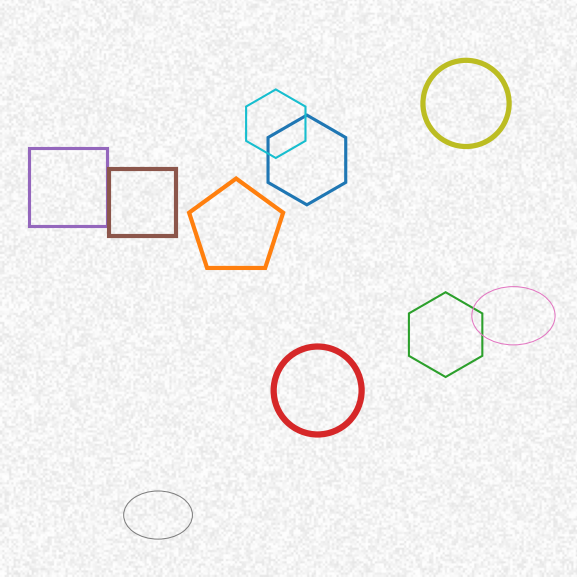[{"shape": "hexagon", "thickness": 1.5, "radius": 0.39, "center": [0.531, 0.722]}, {"shape": "pentagon", "thickness": 2, "radius": 0.43, "center": [0.409, 0.604]}, {"shape": "hexagon", "thickness": 1, "radius": 0.37, "center": [0.772, 0.42]}, {"shape": "circle", "thickness": 3, "radius": 0.38, "center": [0.55, 0.323]}, {"shape": "square", "thickness": 1.5, "radius": 0.34, "center": [0.118, 0.675]}, {"shape": "square", "thickness": 2, "radius": 0.29, "center": [0.247, 0.649]}, {"shape": "oval", "thickness": 0.5, "radius": 0.36, "center": [0.889, 0.452]}, {"shape": "oval", "thickness": 0.5, "radius": 0.3, "center": [0.274, 0.107]}, {"shape": "circle", "thickness": 2.5, "radius": 0.37, "center": [0.807, 0.82]}, {"shape": "hexagon", "thickness": 1, "radius": 0.3, "center": [0.478, 0.785]}]